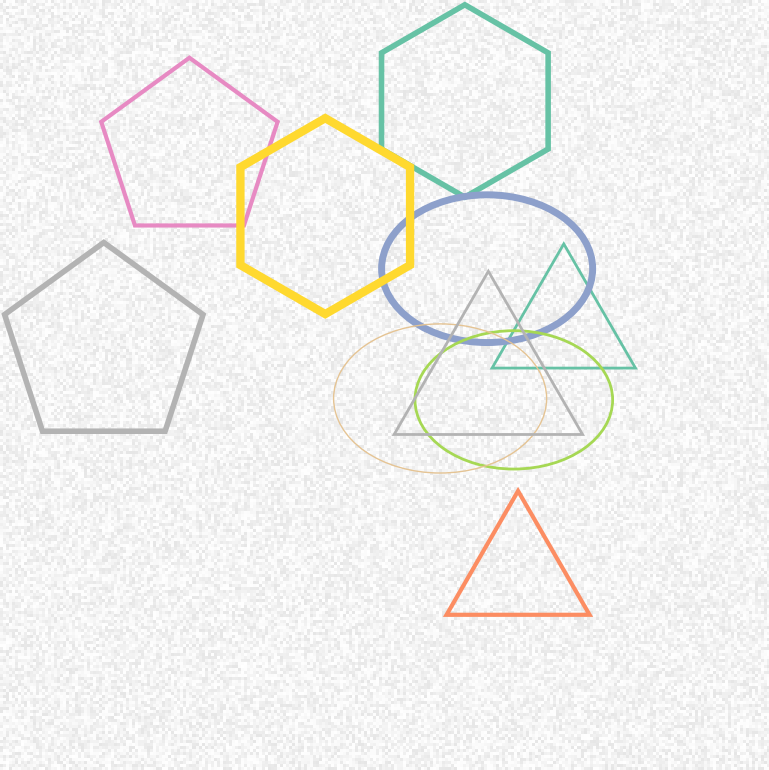[{"shape": "triangle", "thickness": 1, "radius": 0.54, "center": [0.732, 0.576]}, {"shape": "hexagon", "thickness": 2, "radius": 0.62, "center": [0.604, 0.869]}, {"shape": "triangle", "thickness": 1.5, "radius": 0.54, "center": [0.673, 0.255]}, {"shape": "oval", "thickness": 2.5, "radius": 0.69, "center": [0.633, 0.651]}, {"shape": "pentagon", "thickness": 1.5, "radius": 0.6, "center": [0.246, 0.805]}, {"shape": "oval", "thickness": 1, "radius": 0.64, "center": [0.667, 0.481]}, {"shape": "hexagon", "thickness": 3, "radius": 0.64, "center": [0.422, 0.719]}, {"shape": "oval", "thickness": 0.5, "radius": 0.69, "center": [0.572, 0.483]}, {"shape": "pentagon", "thickness": 2, "radius": 0.68, "center": [0.135, 0.55]}, {"shape": "triangle", "thickness": 1, "radius": 0.71, "center": [0.634, 0.506]}]